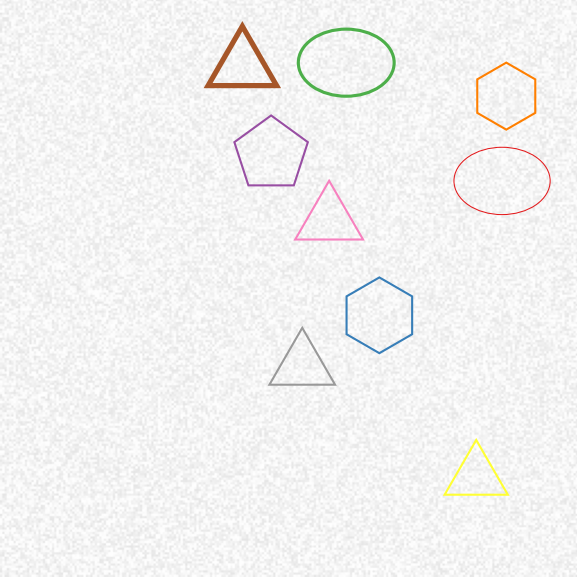[{"shape": "oval", "thickness": 0.5, "radius": 0.42, "center": [0.869, 0.686]}, {"shape": "hexagon", "thickness": 1, "radius": 0.33, "center": [0.657, 0.453]}, {"shape": "oval", "thickness": 1.5, "radius": 0.41, "center": [0.6, 0.891]}, {"shape": "pentagon", "thickness": 1, "radius": 0.33, "center": [0.469, 0.732]}, {"shape": "hexagon", "thickness": 1, "radius": 0.29, "center": [0.877, 0.833]}, {"shape": "triangle", "thickness": 1, "radius": 0.32, "center": [0.825, 0.174]}, {"shape": "triangle", "thickness": 2.5, "radius": 0.34, "center": [0.42, 0.885]}, {"shape": "triangle", "thickness": 1, "radius": 0.34, "center": [0.57, 0.618]}, {"shape": "triangle", "thickness": 1, "radius": 0.33, "center": [0.523, 0.366]}]